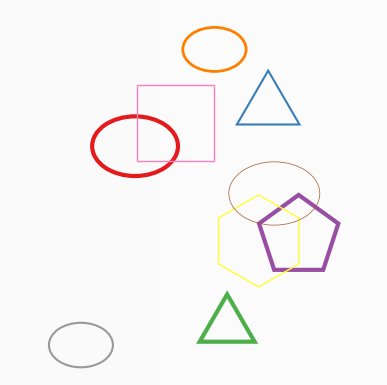[{"shape": "oval", "thickness": 3, "radius": 0.55, "center": [0.349, 0.62]}, {"shape": "triangle", "thickness": 1.5, "radius": 0.47, "center": [0.692, 0.723]}, {"shape": "triangle", "thickness": 3, "radius": 0.41, "center": [0.586, 0.153]}, {"shape": "pentagon", "thickness": 3, "radius": 0.54, "center": [0.771, 0.386]}, {"shape": "oval", "thickness": 2, "radius": 0.41, "center": [0.553, 0.872]}, {"shape": "hexagon", "thickness": 1, "radius": 0.6, "center": [0.668, 0.374]}, {"shape": "oval", "thickness": 0.5, "radius": 0.59, "center": [0.708, 0.497]}, {"shape": "square", "thickness": 1, "radius": 0.5, "center": [0.452, 0.681]}, {"shape": "oval", "thickness": 1.5, "radius": 0.41, "center": [0.209, 0.104]}]